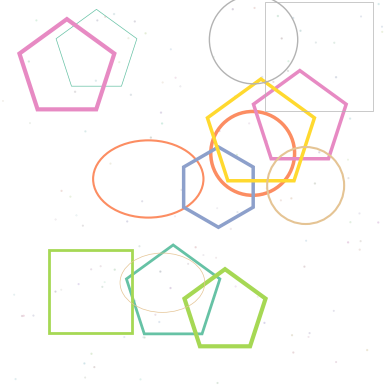[{"shape": "pentagon", "thickness": 2, "radius": 0.64, "center": [0.45, 0.236]}, {"shape": "pentagon", "thickness": 0.5, "radius": 0.55, "center": [0.251, 0.865]}, {"shape": "circle", "thickness": 2.5, "radius": 0.54, "center": [0.656, 0.602]}, {"shape": "oval", "thickness": 1.5, "radius": 0.72, "center": [0.385, 0.535]}, {"shape": "hexagon", "thickness": 2.5, "radius": 0.52, "center": [0.567, 0.514]}, {"shape": "pentagon", "thickness": 2.5, "radius": 0.63, "center": [0.779, 0.69]}, {"shape": "pentagon", "thickness": 3, "radius": 0.65, "center": [0.174, 0.821]}, {"shape": "pentagon", "thickness": 3, "radius": 0.55, "center": [0.584, 0.19]}, {"shape": "square", "thickness": 2, "radius": 0.54, "center": [0.236, 0.243]}, {"shape": "pentagon", "thickness": 2.5, "radius": 0.73, "center": [0.678, 0.649]}, {"shape": "circle", "thickness": 1.5, "radius": 0.5, "center": [0.794, 0.518]}, {"shape": "oval", "thickness": 0.5, "radius": 0.55, "center": [0.422, 0.266]}, {"shape": "square", "thickness": 0.5, "radius": 0.71, "center": [0.829, 0.853]}, {"shape": "circle", "thickness": 1, "radius": 0.57, "center": [0.659, 0.897]}]